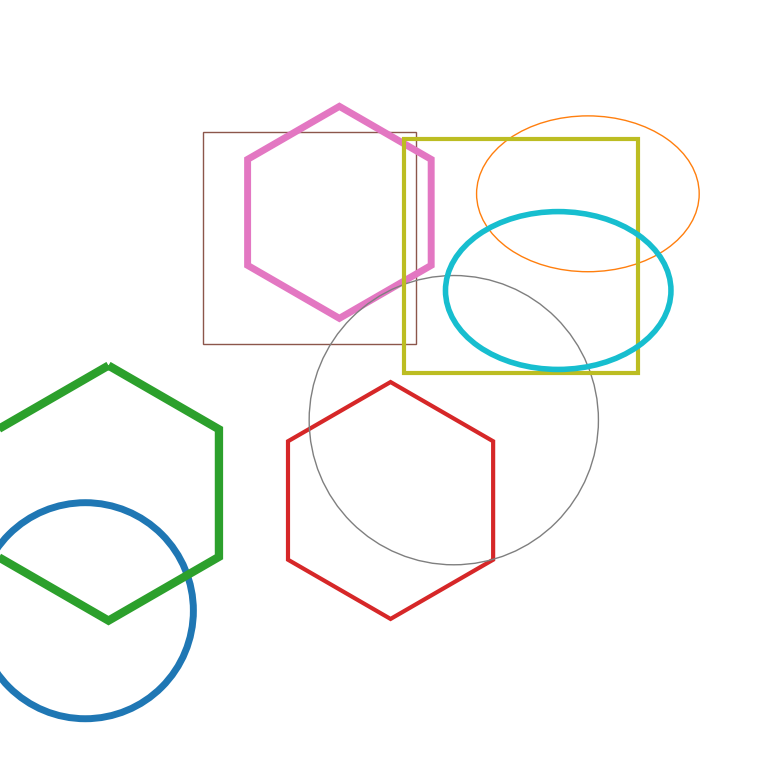[{"shape": "circle", "thickness": 2.5, "radius": 0.7, "center": [0.111, 0.207]}, {"shape": "oval", "thickness": 0.5, "radius": 0.72, "center": [0.763, 0.748]}, {"shape": "hexagon", "thickness": 3, "radius": 0.83, "center": [0.141, 0.36]}, {"shape": "hexagon", "thickness": 1.5, "radius": 0.77, "center": [0.507, 0.35]}, {"shape": "square", "thickness": 0.5, "radius": 0.69, "center": [0.402, 0.691]}, {"shape": "hexagon", "thickness": 2.5, "radius": 0.69, "center": [0.441, 0.724]}, {"shape": "circle", "thickness": 0.5, "radius": 0.94, "center": [0.589, 0.454]}, {"shape": "square", "thickness": 1.5, "radius": 0.76, "center": [0.676, 0.667]}, {"shape": "oval", "thickness": 2, "radius": 0.73, "center": [0.725, 0.623]}]